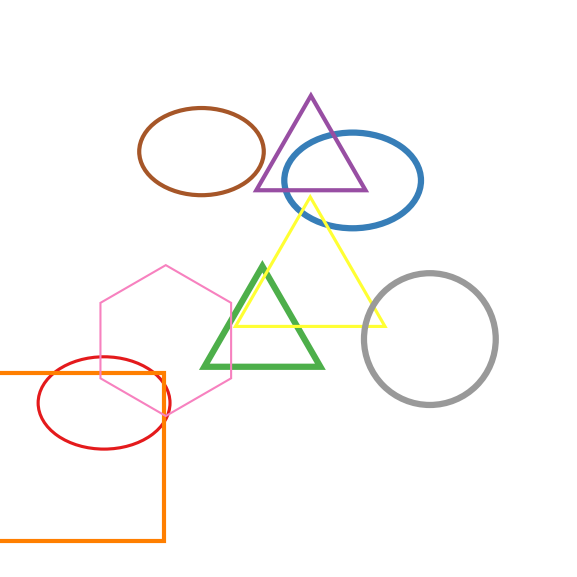[{"shape": "oval", "thickness": 1.5, "radius": 0.57, "center": [0.18, 0.301]}, {"shape": "oval", "thickness": 3, "radius": 0.59, "center": [0.611, 0.687]}, {"shape": "triangle", "thickness": 3, "radius": 0.58, "center": [0.454, 0.422]}, {"shape": "triangle", "thickness": 2, "radius": 0.55, "center": [0.538, 0.724]}, {"shape": "square", "thickness": 2, "radius": 0.73, "center": [0.138, 0.208]}, {"shape": "triangle", "thickness": 1.5, "radius": 0.75, "center": [0.537, 0.509]}, {"shape": "oval", "thickness": 2, "radius": 0.54, "center": [0.349, 0.737]}, {"shape": "hexagon", "thickness": 1, "radius": 0.65, "center": [0.287, 0.409]}, {"shape": "circle", "thickness": 3, "radius": 0.57, "center": [0.744, 0.412]}]